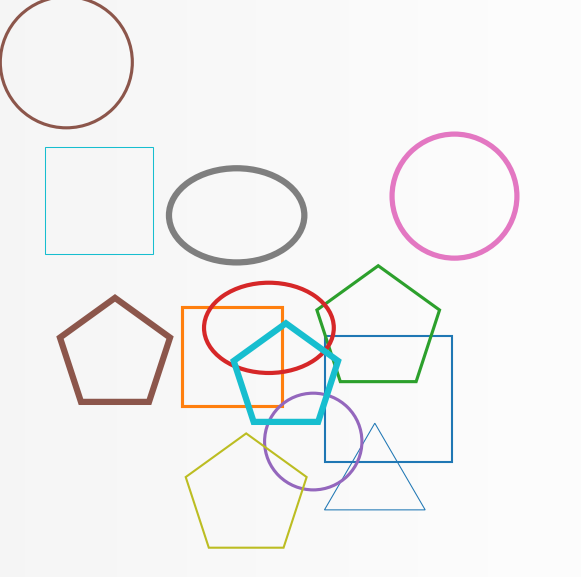[{"shape": "square", "thickness": 1, "radius": 0.55, "center": [0.669, 0.308]}, {"shape": "triangle", "thickness": 0.5, "radius": 0.5, "center": [0.645, 0.166]}, {"shape": "square", "thickness": 1.5, "radius": 0.43, "center": [0.4, 0.382]}, {"shape": "pentagon", "thickness": 1.5, "radius": 0.55, "center": [0.651, 0.428]}, {"shape": "oval", "thickness": 2, "radius": 0.56, "center": [0.463, 0.431]}, {"shape": "circle", "thickness": 1.5, "radius": 0.42, "center": [0.539, 0.235]}, {"shape": "pentagon", "thickness": 3, "radius": 0.5, "center": [0.198, 0.384]}, {"shape": "circle", "thickness": 1.5, "radius": 0.57, "center": [0.114, 0.891]}, {"shape": "circle", "thickness": 2.5, "radius": 0.54, "center": [0.782, 0.66]}, {"shape": "oval", "thickness": 3, "radius": 0.58, "center": [0.407, 0.626]}, {"shape": "pentagon", "thickness": 1, "radius": 0.55, "center": [0.424, 0.139]}, {"shape": "square", "thickness": 0.5, "radius": 0.47, "center": [0.17, 0.652]}, {"shape": "pentagon", "thickness": 3, "radius": 0.47, "center": [0.492, 0.345]}]